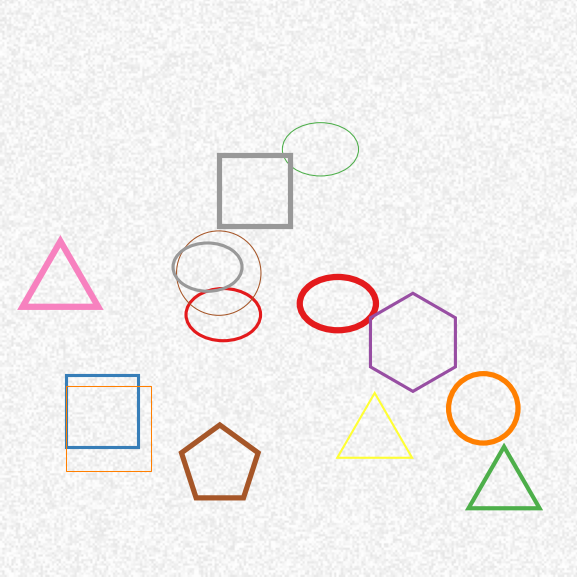[{"shape": "oval", "thickness": 3, "radius": 0.33, "center": [0.585, 0.473]}, {"shape": "oval", "thickness": 1.5, "radius": 0.32, "center": [0.387, 0.454]}, {"shape": "square", "thickness": 1.5, "radius": 0.31, "center": [0.177, 0.287]}, {"shape": "triangle", "thickness": 2, "radius": 0.36, "center": [0.873, 0.155]}, {"shape": "oval", "thickness": 0.5, "radius": 0.33, "center": [0.555, 0.741]}, {"shape": "hexagon", "thickness": 1.5, "radius": 0.42, "center": [0.715, 0.406]}, {"shape": "square", "thickness": 0.5, "radius": 0.37, "center": [0.189, 0.257]}, {"shape": "circle", "thickness": 2.5, "radius": 0.3, "center": [0.837, 0.292]}, {"shape": "triangle", "thickness": 1, "radius": 0.37, "center": [0.649, 0.244]}, {"shape": "pentagon", "thickness": 2.5, "radius": 0.35, "center": [0.381, 0.193]}, {"shape": "circle", "thickness": 0.5, "radius": 0.37, "center": [0.379, 0.526]}, {"shape": "triangle", "thickness": 3, "radius": 0.38, "center": [0.105, 0.506]}, {"shape": "oval", "thickness": 1.5, "radius": 0.3, "center": [0.359, 0.537]}, {"shape": "square", "thickness": 2.5, "radius": 0.31, "center": [0.441, 0.669]}]